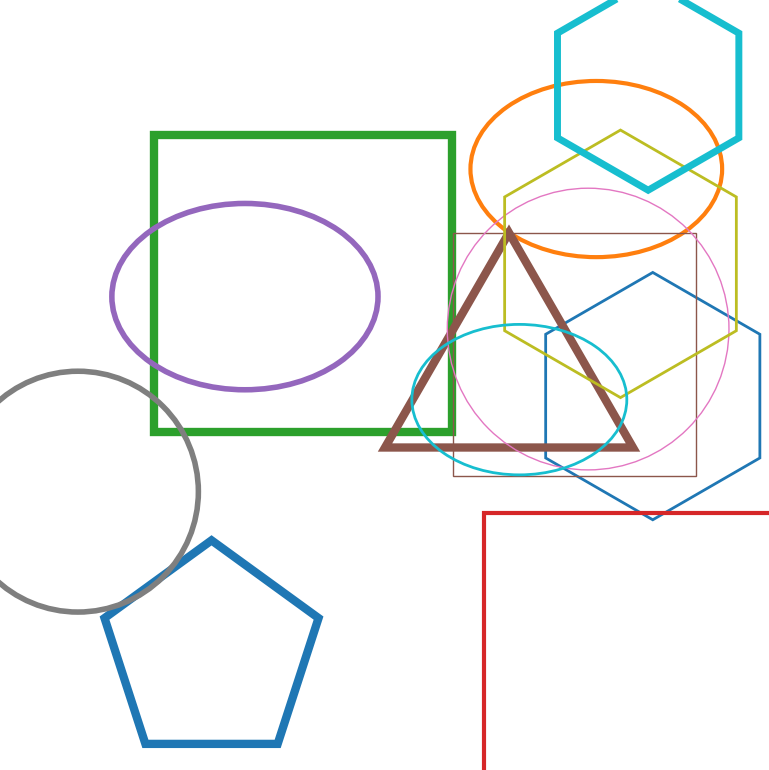[{"shape": "pentagon", "thickness": 3, "radius": 0.73, "center": [0.275, 0.152]}, {"shape": "hexagon", "thickness": 1, "radius": 0.8, "center": [0.848, 0.486]}, {"shape": "oval", "thickness": 1.5, "radius": 0.82, "center": [0.774, 0.78]}, {"shape": "square", "thickness": 3, "radius": 0.97, "center": [0.393, 0.632]}, {"shape": "square", "thickness": 1.5, "radius": 0.97, "center": [0.823, 0.139]}, {"shape": "oval", "thickness": 2, "radius": 0.86, "center": [0.318, 0.615]}, {"shape": "square", "thickness": 0.5, "radius": 0.79, "center": [0.746, 0.539]}, {"shape": "triangle", "thickness": 3, "radius": 0.93, "center": [0.661, 0.512]}, {"shape": "circle", "thickness": 0.5, "radius": 0.91, "center": [0.764, 0.573]}, {"shape": "circle", "thickness": 2, "radius": 0.78, "center": [0.101, 0.362]}, {"shape": "hexagon", "thickness": 1, "radius": 0.87, "center": [0.806, 0.657]}, {"shape": "hexagon", "thickness": 2.5, "radius": 0.68, "center": [0.842, 0.889]}, {"shape": "oval", "thickness": 1, "radius": 0.7, "center": [0.674, 0.481]}]